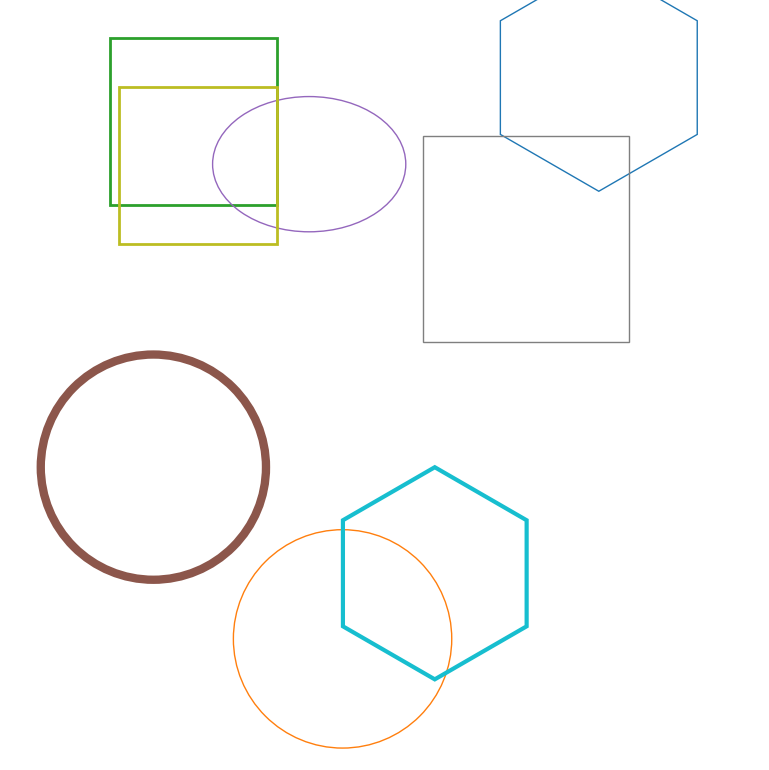[{"shape": "hexagon", "thickness": 0.5, "radius": 0.74, "center": [0.778, 0.899]}, {"shape": "circle", "thickness": 0.5, "radius": 0.71, "center": [0.445, 0.17]}, {"shape": "square", "thickness": 1, "radius": 0.54, "center": [0.251, 0.842]}, {"shape": "oval", "thickness": 0.5, "radius": 0.63, "center": [0.402, 0.787]}, {"shape": "circle", "thickness": 3, "radius": 0.73, "center": [0.199, 0.393]}, {"shape": "square", "thickness": 0.5, "radius": 0.67, "center": [0.683, 0.69]}, {"shape": "square", "thickness": 1, "radius": 0.51, "center": [0.257, 0.785]}, {"shape": "hexagon", "thickness": 1.5, "radius": 0.69, "center": [0.565, 0.255]}]